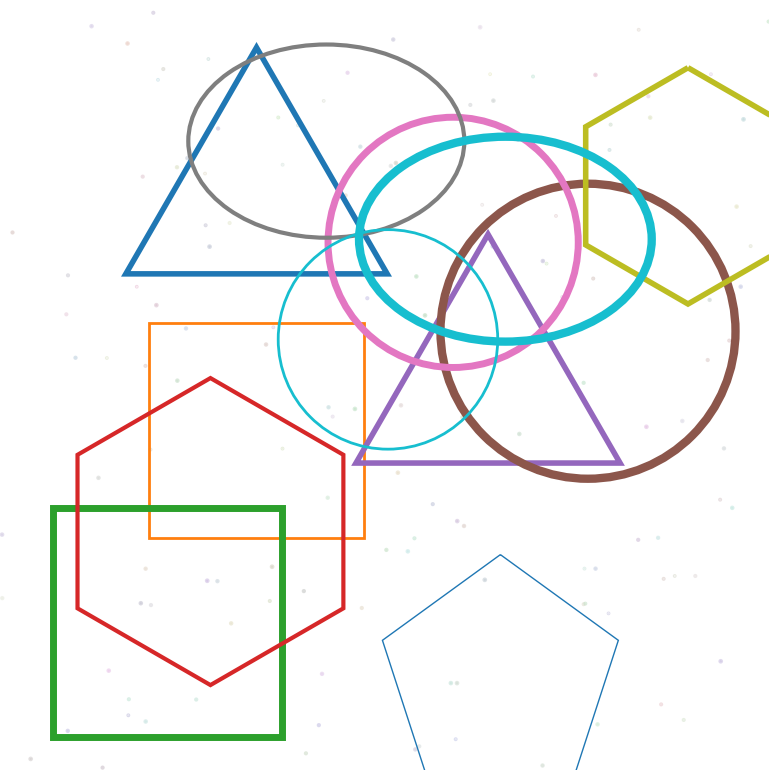[{"shape": "pentagon", "thickness": 0.5, "radius": 0.81, "center": [0.65, 0.119]}, {"shape": "triangle", "thickness": 2, "radius": 0.98, "center": [0.333, 0.742]}, {"shape": "square", "thickness": 1, "radius": 0.7, "center": [0.333, 0.44]}, {"shape": "square", "thickness": 2.5, "radius": 0.74, "center": [0.217, 0.192]}, {"shape": "hexagon", "thickness": 1.5, "radius": 1.0, "center": [0.273, 0.31]}, {"shape": "triangle", "thickness": 2, "radius": 0.99, "center": [0.634, 0.498]}, {"shape": "circle", "thickness": 3, "radius": 0.96, "center": [0.764, 0.57]}, {"shape": "circle", "thickness": 2.5, "radius": 0.81, "center": [0.588, 0.685]}, {"shape": "oval", "thickness": 1.5, "radius": 0.9, "center": [0.424, 0.817]}, {"shape": "hexagon", "thickness": 2, "radius": 0.77, "center": [0.894, 0.759]}, {"shape": "circle", "thickness": 1, "radius": 0.71, "center": [0.504, 0.559]}, {"shape": "oval", "thickness": 3, "radius": 0.95, "center": [0.656, 0.689]}]